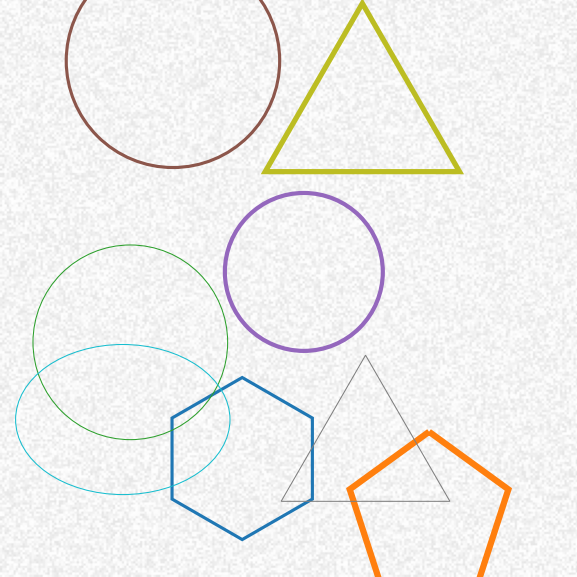[{"shape": "hexagon", "thickness": 1.5, "radius": 0.7, "center": [0.419, 0.205]}, {"shape": "pentagon", "thickness": 3, "radius": 0.72, "center": [0.743, 0.107]}, {"shape": "circle", "thickness": 0.5, "radius": 0.84, "center": [0.226, 0.406]}, {"shape": "circle", "thickness": 2, "radius": 0.68, "center": [0.526, 0.528]}, {"shape": "circle", "thickness": 1.5, "radius": 0.92, "center": [0.299, 0.894]}, {"shape": "triangle", "thickness": 0.5, "radius": 0.84, "center": [0.633, 0.215]}, {"shape": "triangle", "thickness": 2.5, "radius": 0.97, "center": [0.627, 0.799]}, {"shape": "oval", "thickness": 0.5, "radius": 0.93, "center": [0.213, 0.273]}]